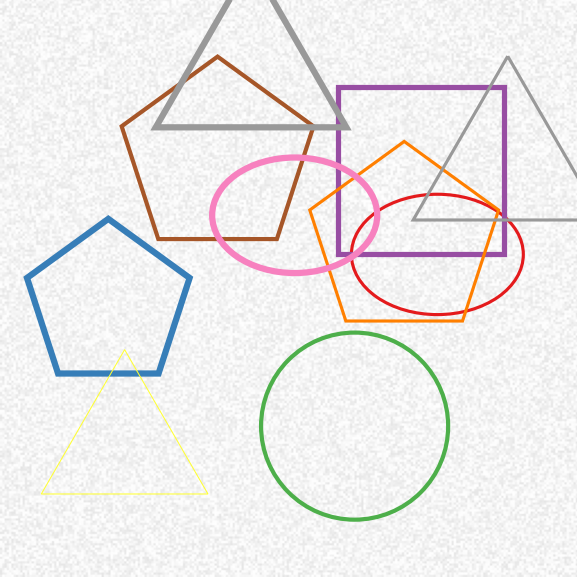[{"shape": "oval", "thickness": 1.5, "radius": 0.74, "center": [0.757, 0.559]}, {"shape": "pentagon", "thickness": 3, "radius": 0.74, "center": [0.188, 0.472]}, {"shape": "circle", "thickness": 2, "radius": 0.81, "center": [0.614, 0.261]}, {"shape": "square", "thickness": 2.5, "radius": 0.72, "center": [0.729, 0.704]}, {"shape": "pentagon", "thickness": 1.5, "radius": 0.86, "center": [0.7, 0.582]}, {"shape": "triangle", "thickness": 0.5, "radius": 0.83, "center": [0.216, 0.227]}, {"shape": "pentagon", "thickness": 2, "radius": 0.87, "center": [0.377, 0.726]}, {"shape": "oval", "thickness": 3, "radius": 0.71, "center": [0.51, 0.626]}, {"shape": "triangle", "thickness": 3, "radius": 0.95, "center": [0.435, 0.874]}, {"shape": "triangle", "thickness": 1.5, "radius": 0.95, "center": [0.879, 0.713]}]